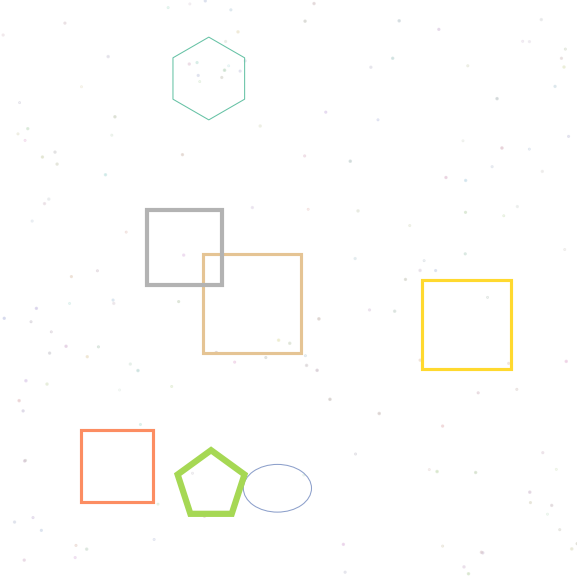[{"shape": "hexagon", "thickness": 0.5, "radius": 0.36, "center": [0.362, 0.863]}, {"shape": "square", "thickness": 1.5, "radius": 0.31, "center": [0.203, 0.192]}, {"shape": "oval", "thickness": 0.5, "radius": 0.3, "center": [0.48, 0.154]}, {"shape": "pentagon", "thickness": 3, "radius": 0.3, "center": [0.365, 0.159]}, {"shape": "square", "thickness": 1.5, "radius": 0.39, "center": [0.808, 0.437]}, {"shape": "square", "thickness": 1.5, "radius": 0.43, "center": [0.436, 0.474]}, {"shape": "square", "thickness": 2, "radius": 0.32, "center": [0.319, 0.57]}]